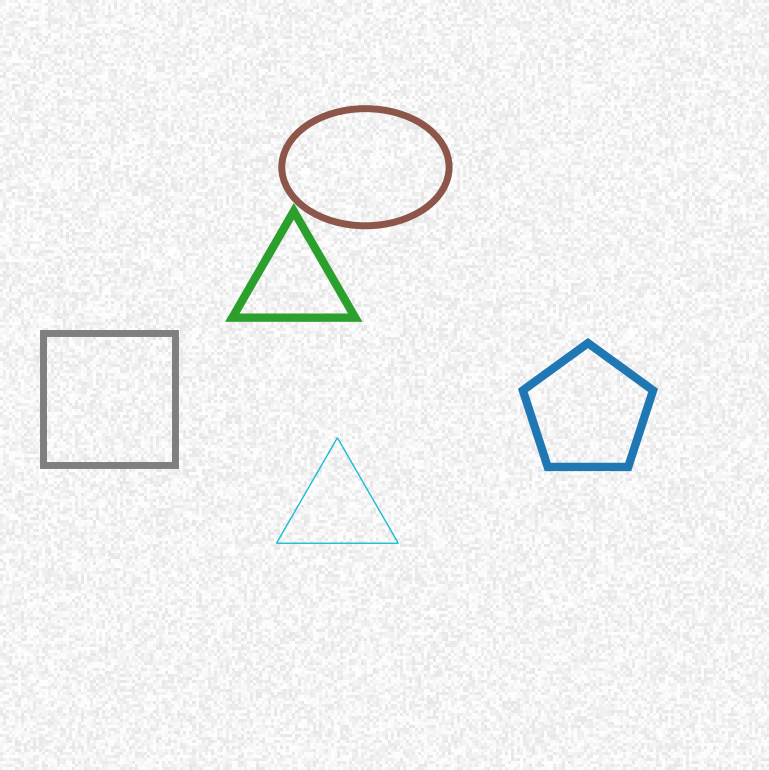[{"shape": "pentagon", "thickness": 3, "radius": 0.44, "center": [0.764, 0.466]}, {"shape": "triangle", "thickness": 3, "radius": 0.46, "center": [0.382, 0.634]}, {"shape": "oval", "thickness": 2.5, "radius": 0.54, "center": [0.475, 0.783]}, {"shape": "square", "thickness": 2.5, "radius": 0.43, "center": [0.141, 0.482]}, {"shape": "triangle", "thickness": 0.5, "radius": 0.46, "center": [0.438, 0.34]}]